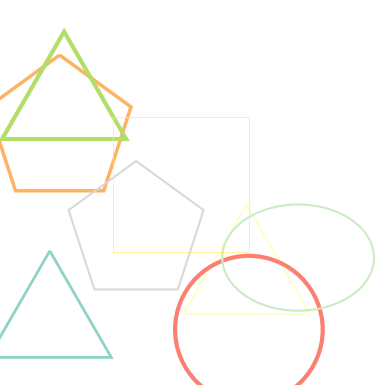[{"shape": "triangle", "thickness": 2, "radius": 0.92, "center": [0.129, 0.164]}, {"shape": "triangle", "thickness": 1, "radius": 0.95, "center": [0.641, 0.279]}, {"shape": "circle", "thickness": 3, "radius": 0.96, "center": [0.647, 0.144]}, {"shape": "pentagon", "thickness": 2.5, "radius": 0.97, "center": [0.155, 0.662]}, {"shape": "triangle", "thickness": 3, "radius": 0.93, "center": [0.166, 0.732]}, {"shape": "pentagon", "thickness": 1.5, "radius": 0.92, "center": [0.354, 0.397]}, {"shape": "oval", "thickness": 1.5, "radius": 0.99, "center": [0.774, 0.331]}, {"shape": "square", "thickness": 0.5, "radius": 0.88, "center": [0.471, 0.521]}]